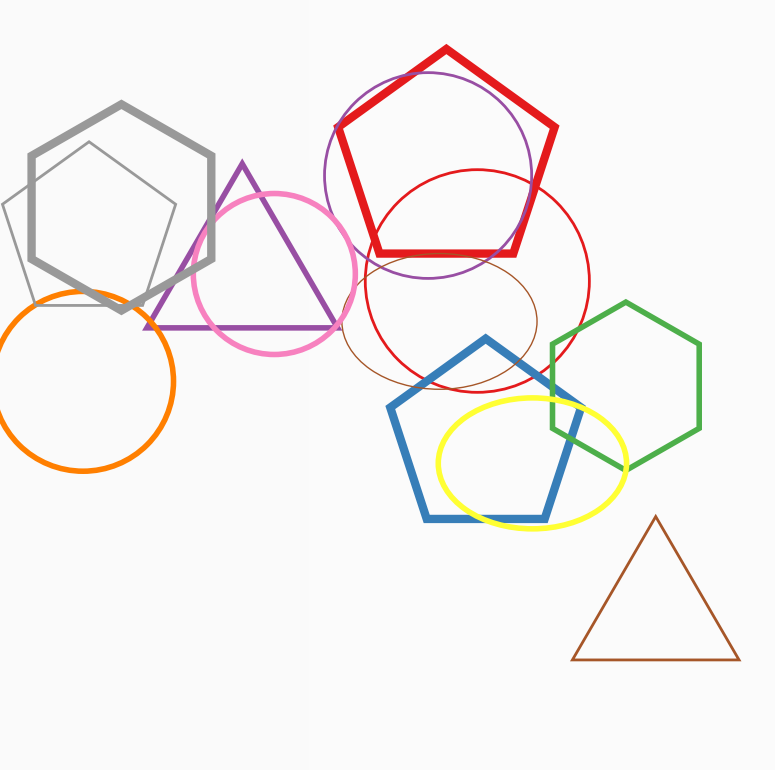[{"shape": "circle", "thickness": 1, "radius": 0.72, "center": [0.616, 0.635]}, {"shape": "pentagon", "thickness": 3, "radius": 0.73, "center": [0.576, 0.789]}, {"shape": "pentagon", "thickness": 3, "radius": 0.65, "center": [0.627, 0.431]}, {"shape": "hexagon", "thickness": 2, "radius": 0.55, "center": [0.808, 0.498]}, {"shape": "circle", "thickness": 1, "radius": 0.67, "center": [0.552, 0.772]}, {"shape": "triangle", "thickness": 2, "radius": 0.71, "center": [0.313, 0.645]}, {"shape": "circle", "thickness": 2, "radius": 0.58, "center": [0.107, 0.505]}, {"shape": "oval", "thickness": 2, "radius": 0.61, "center": [0.687, 0.398]}, {"shape": "oval", "thickness": 0.5, "radius": 0.63, "center": [0.567, 0.583]}, {"shape": "triangle", "thickness": 1, "radius": 0.62, "center": [0.846, 0.205]}, {"shape": "circle", "thickness": 2, "radius": 0.52, "center": [0.354, 0.644]}, {"shape": "hexagon", "thickness": 3, "radius": 0.67, "center": [0.157, 0.731]}, {"shape": "pentagon", "thickness": 1, "radius": 0.59, "center": [0.115, 0.698]}]